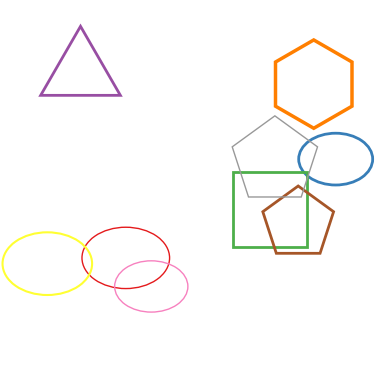[{"shape": "oval", "thickness": 1, "radius": 0.57, "center": [0.327, 0.33]}, {"shape": "oval", "thickness": 2, "radius": 0.48, "center": [0.872, 0.587]}, {"shape": "square", "thickness": 2, "radius": 0.48, "center": [0.701, 0.455]}, {"shape": "triangle", "thickness": 2, "radius": 0.6, "center": [0.209, 0.812]}, {"shape": "hexagon", "thickness": 2.5, "radius": 0.57, "center": [0.815, 0.782]}, {"shape": "oval", "thickness": 1.5, "radius": 0.58, "center": [0.123, 0.315]}, {"shape": "pentagon", "thickness": 2, "radius": 0.48, "center": [0.775, 0.42]}, {"shape": "oval", "thickness": 1, "radius": 0.48, "center": [0.393, 0.256]}, {"shape": "pentagon", "thickness": 1, "radius": 0.58, "center": [0.714, 0.583]}]